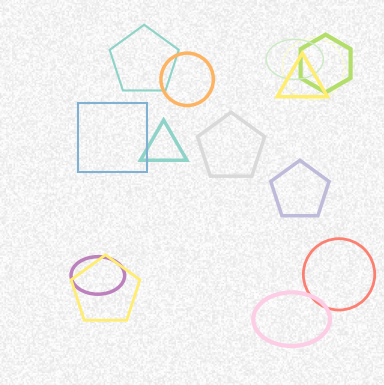[{"shape": "triangle", "thickness": 2.5, "radius": 0.35, "center": [0.425, 0.619]}, {"shape": "pentagon", "thickness": 1.5, "radius": 0.47, "center": [0.375, 0.841]}, {"shape": "circle", "thickness": 0.5, "radius": 0.4, "center": [0.813, 0.821]}, {"shape": "pentagon", "thickness": 2.5, "radius": 0.4, "center": [0.779, 0.504]}, {"shape": "circle", "thickness": 2, "radius": 0.46, "center": [0.881, 0.287]}, {"shape": "square", "thickness": 1.5, "radius": 0.45, "center": [0.292, 0.644]}, {"shape": "circle", "thickness": 2.5, "radius": 0.34, "center": [0.486, 0.794]}, {"shape": "hexagon", "thickness": 3, "radius": 0.37, "center": [0.846, 0.835]}, {"shape": "oval", "thickness": 3, "radius": 0.5, "center": [0.757, 0.171]}, {"shape": "pentagon", "thickness": 2.5, "radius": 0.46, "center": [0.6, 0.617]}, {"shape": "oval", "thickness": 2.5, "radius": 0.35, "center": [0.254, 0.285]}, {"shape": "oval", "thickness": 1, "radius": 0.37, "center": [0.766, 0.846]}, {"shape": "triangle", "thickness": 2.5, "radius": 0.38, "center": [0.785, 0.787]}, {"shape": "pentagon", "thickness": 2, "radius": 0.47, "center": [0.274, 0.244]}]